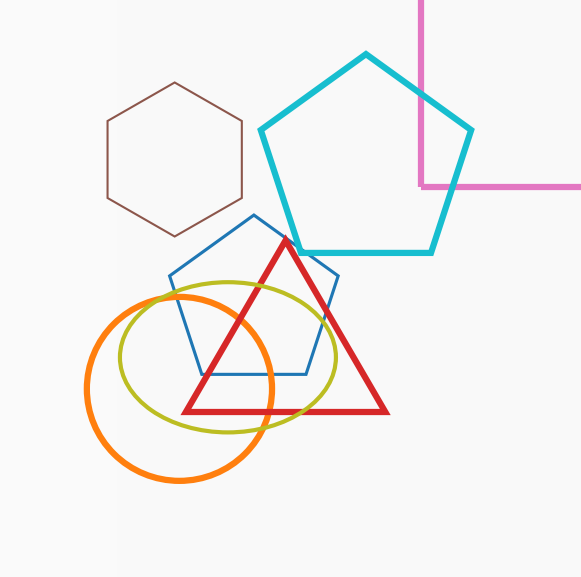[{"shape": "pentagon", "thickness": 1.5, "radius": 0.76, "center": [0.437, 0.474]}, {"shape": "circle", "thickness": 3, "radius": 0.8, "center": [0.309, 0.326]}, {"shape": "triangle", "thickness": 3, "radius": 0.99, "center": [0.491, 0.385]}, {"shape": "hexagon", "thickness": 1, "radius": 0.67, "center": [0.301, 0.723]}, {"shape": "square", "thickness": 3, "radius": 0.86, "center": [0.897, 0.848]}, {"shape": "oval", "thickness": 2, "radius": 0.93, "center": [0.392, 0.38]}, {"shape": "pentagon", "thickness": 3, "radius": 0.95, "center": [0.63, 0.715]}]